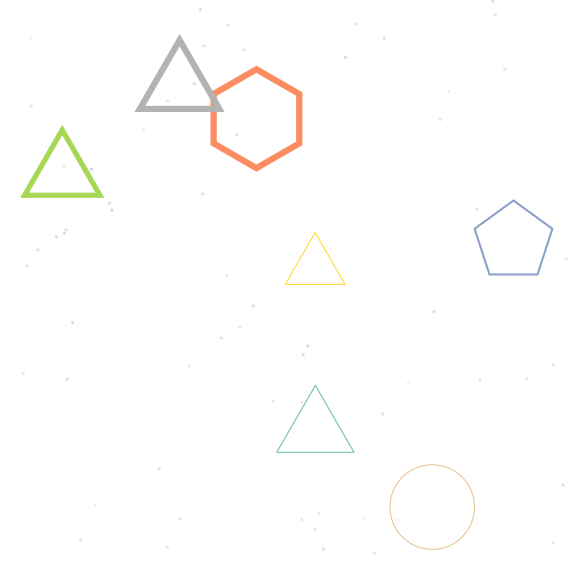[{"shape": "triangle", "thickness": 0.5, "radius": 0.39, "center": [0.546, 0.255]}, {"shape": "hexagon", "thickness": 3, "radius": 0.43, "center": [0.444, 0.794]}, {"shape": "pentagon", "thickness": 1, "radius": 0.35, "center": [0.889, 0.581]}, {"shape": "triangle", "thickness": 2.5, "radius": 0.38, "center": [0.108, 0.699]}, {"shape": "triangle", "thickness": 0.5, "radius": 0.3, "center": [0.546, 0.537]}, {"shape": "circle", "thickness": 0.5, "radius": 0.37, "center": [0.748, 0.121]}, {"shape": "triangle", "thickness": 3, "radius": 0.4, "center": [0.311, 0.85]}]